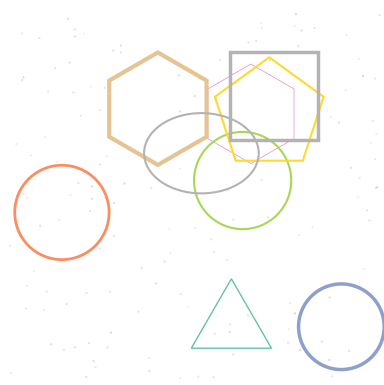[{"shape": "triangle", "thickness": 1, "radius": 0.6, "center": [0.601, 0.156]}, {"shape": "circle", "thickness": 2, "radius": 0.61, "center": [0.161, 0.448]}, {"shape": "circle", "thickness": 2.5, "radius": 0.56, "center": [0.887, 0.151]}, {"shape": "hexagon", "thickness": 0.5, "radius": 0.65, "center": [0.652, 0.705]}, {"shape": "circle", "thickness": 1.5, "radius": 0.63, "center": [0.63, 0.531]}, {"shape": "pentagon", "thickness": 1.5, "radius": 0.74, "center": [0.699, 0.703]}, {"shape": "hexagon", "thickness": 3, "radius": 0.73, "center": [0.41, 0.718]}, {"shape": "oval", "thickness": 1.5, "radius": 0.74, "center": [0.523, 0.602]}, {"shape": "square", "thickness": 2.5, "radius": 0.57, "center": [0.711, 0.751]}]